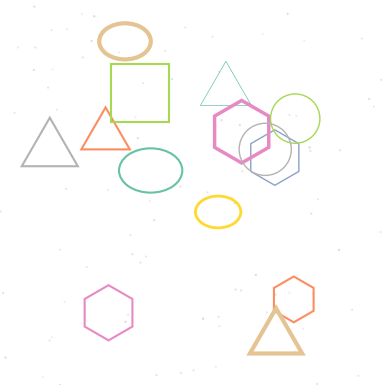[{"shape": "oval", "thickness": 1.5, "radius": 0.41, "center": [0.391, 0.557]}, {"shape": "triangle", "thickness": 0.5, "radius": 0.38, "center": [0.587, 0.764]}, {"shape": "hexagon", "thickness": 1.5, "radius": 0.3, "center": [0.763, 0.222]}, {"shape": "triangle", "thickness": 1.5, "radius": 0.36, "center": [0.274, 0.648]}, {"shape": "hexagon", "thickness": 1, "radius": 0.36, "center": [0.714, 0.591]}, {"shape": "hexagon", "thickness": 1.5, "radius": 0.36, "center": [0.282, 0.188]}, {"shape": "hexagon", "thickness": 2.5, "radius": 0.41, "center": [0.628, 0.658]}, {"shape": "circle", "thickness": 1, "radius": 0.32, "center": [0.767, 0.692]}, {"shape": "square", "thickness": 1.5, "radius": 0.38, "center": [0.364, 0.759]}, {"shape": "oval", "thickness": 2, "radius": 0.29, "center": [0.567, 0.449]}, {"shape": "triangle", "thickness": 3, "radius": 0.39, "center": [0.717, 0.121]}, {"shape": "oval", "thickness": 3, "radius": 0.33, "center": [0.325, 0.893]}, {"shape": "triangle", "thickness": 1.5, "radius": 0.42, "center": [0.129, 0.61]}, {"shape": "circle", "thickness": 1, "radius": 0.34, "center": [0.689, 0.612]}]